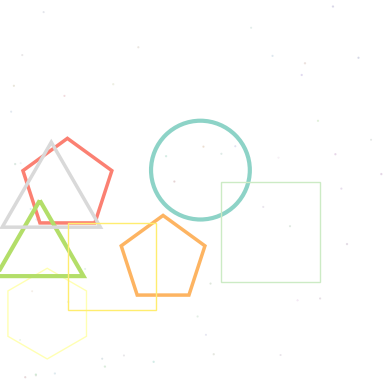[{"shape": "circle", "thickness": 3, "radius": 0.64, "center": [0.521, 0.558]}, {"shape": "hexagon", "thickness": 1, "radius": 0.59, "center": [0.123, 0.185]}, {"shape": "pentagon", "thickness": 2.5, "radius": 0.61, "center": [0.175, 0.519]}, {"shape": "pentagon", "thickness": 2.5, "radius": 0.57, "center": [0.424, 0.326]}, {"shape": "triangle", "thickness": 3, "radius": 0.66, "center": [0.103, 0.348]}, {"shape": "triangle", "thickness": 2.5, "radius": 0.74, "center": [0.133, 0.484]}, {"shape": "square", "thickness": 1, "radius": 0.65, "center": [0.703, 0.397]}, {"shape": "square", "thickness": 1, "radius": 0.57, "center": [0.291, 0.308]}]